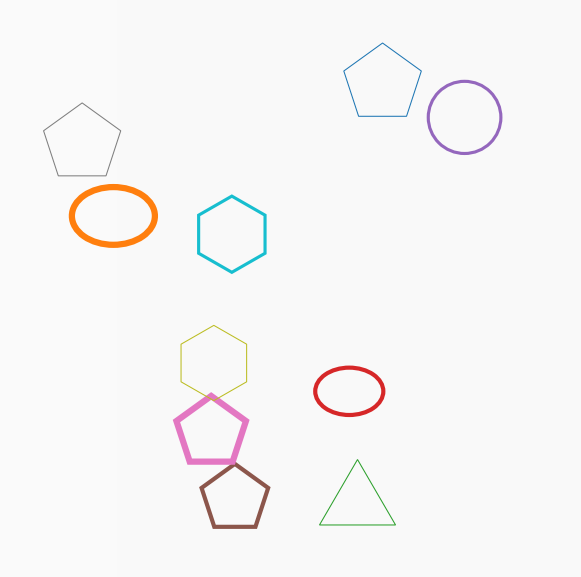[{"shape": "pentagon", "thickness": 0.5, "radius": 0.35, "center": [0.658, 0.855]}, {"shape": "oval", "thickness": 3, "radius": 0.36, "center": [0.195, 0.625]}, {"shape": "triangle", "thickness": 0.5, "radius": 0.38, "center": [0.615, 0.128]}, {"shape": "oval", "thickness": 2, "radius": 0.29, "center": [0.601, 0.322]}, {"shape": "circle", "thickness": 1.5, "radius": 0.31, "center": [0.799, 0.796]}, {"shape": "pentagon", "thickness": 2, "radius": 0.3, "center": [0.404, 0.136]}, {"shape": "pentagon", "thickness": 3, "radius": 0.31, "center": [0.363, 0.251]}, {"shape": "pentagon", "thickness": 0.5, "radius": 0.35, "center": [0.141, 0.751]}, {"shape": "hexagon", "thickness": 0.5, "radius": 0.33, "center": [0.368, 0.371]}, {"shape": "hexagon", "thickness": 1.5, "radius": 0.33, "center": [0.399, 0.594]}]